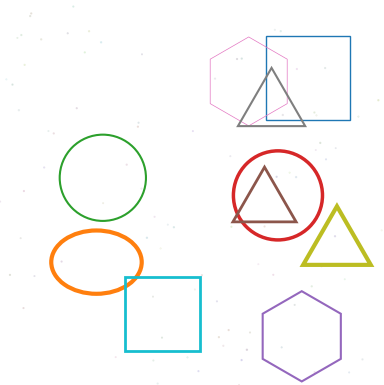[{"shape": "square", "thickness": 1, "radius": 0.54, "center": [0.8, 0.798]}, {"shape": "oval", "thickness": 3, "radius": 0.59, "center": [0.251, 0.319]}, {"shape": "circle", "thickness": 1.5, "radius": 0.56, "center": [0.267, 0.538]}, {"shape": "circle", "thickness": 2.5, "radius": 0.58, "center": [0.722, 0.492]}, {"shape": "hexagon", "thickness": 1.5, "radius": 0.59, "center": [0.784, 0.126]}, {"shape": "triangle", "thickness": 2, "radius": 0.47, "center": [0.687, 0.471]}, {"shape": "hexagon", "thickness": 0.5, "radius": 0.58, "center": [0.646, 0.789]}, {"shape": "triangle", "thickness": 1.5, "radius": 0.5, "center": [0.705, 0.723]}, {"shape": "triangle", "thickness": 3, "radius": 0.51, "center": [0.875, 0.363]}, {"shape": "square", "thickness": 2, "radius": 0.48, "center": [0.422, 0.185]}]